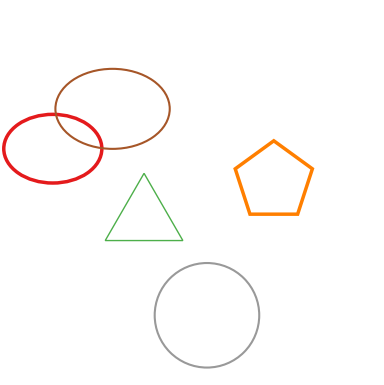[{"shape": "oval", "thickness": 2.5, "radius": 0.64, "center": [0.137, 0.614]}, {"shape": "triangle", "thickness": 1, "radius": 0.58, "center": [0.374, 0.433]}, {"shape": "pentagon", "thickness": 2.5, "radius": 0.53, "center": [0.711, 0.529]}, {"shape": "oval", "thickness": 1.5, "radius": 0.74, "center": [0.292, 0.717]}, {"shape": "circle", "thickness": 1.5, "radius": 0.68, "center": [0.538, 0.181]}]